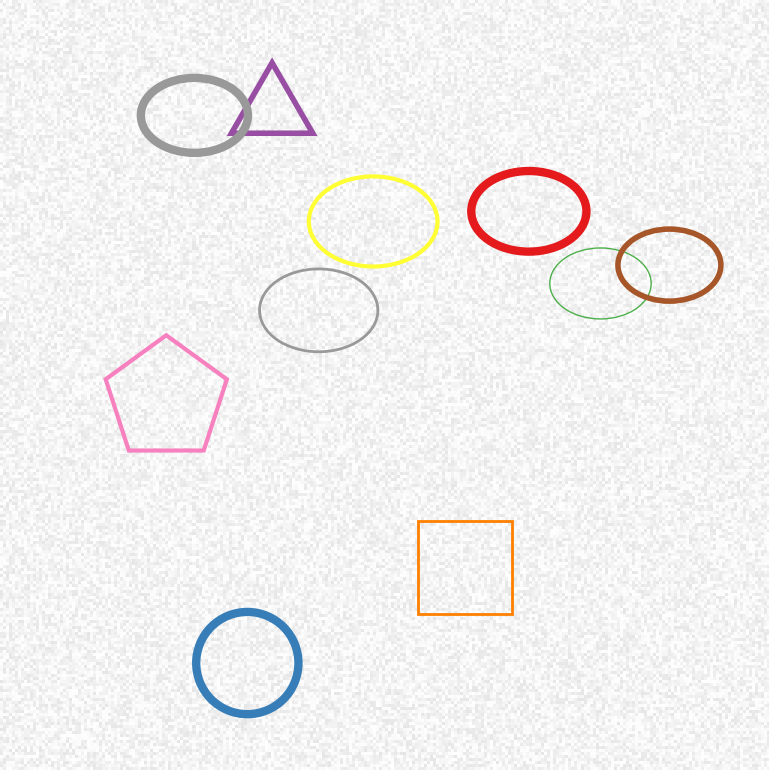[{"shape": "oval", "thickness": 3, "radius": 0.37, "center": [0.687, 0.726]}, {"shape": "circle", "thickness": 3, "radius": 0.33, "center": [0.321, 0.139]}, {"shape": "oval", "thickness": 0.5, "radius": 0.33, "center": [0.78, 0.632]}, {"shape": "triangle", "thickness": 2, "radius": 0.3, "center": [0.353, 0.857]}, {"shape": "square", "thickness": 1, "radius": 0.3, "center": [0.604, 0.263]}, {"shape": "oval", "thickness": 1.5, "radius": 0.42, "center": [0.485, 0.712]}, {"shape": "oval", "thickness": 2, "radius": 0.33, "center": [0.869, 0.656]}, {"shape": "pentagon", "thickness": 1.5, "radius": 0.41, "center": [0.216, 0.482]}, {"shape": "oval", "thickness": 1, "radius": 0.38, "center": [0.414, 0.597]}, {"shape": "oval", "thickness": 3, "radius": 0.35, "center": [0.252, 0.85]}]